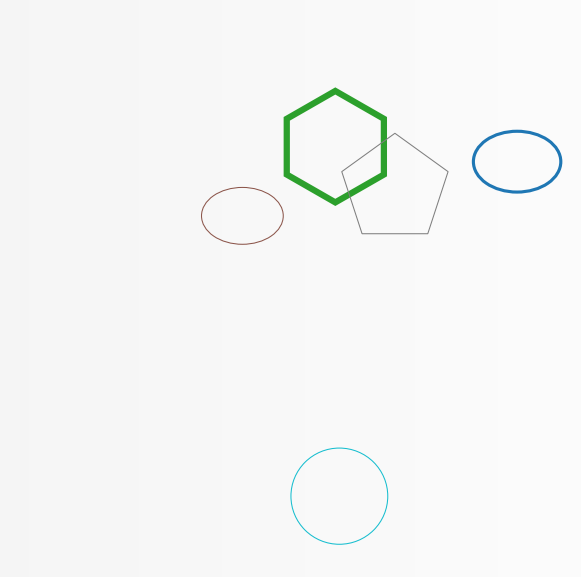[{"shape": "oval", "thickness": 1.5, "radius": 0.38, "center": [0.89, 0.719]}, {"shape": "hexagon", "thickness": 3, "radius": 0.48, "center": [0.577, 0.745]}, {"shape": "oval", "thickness": 0.5, "radius": 0.35, "center": [0.417, 0.625]}, {"shape": "pentagon", "thickness": 0.5, "radius": 0.48, "center": [0.679, 0.672]}, {"shape": "circle", "thickness": 0.5, "radius": 0.42, "center": [0.584, 0.14]}]